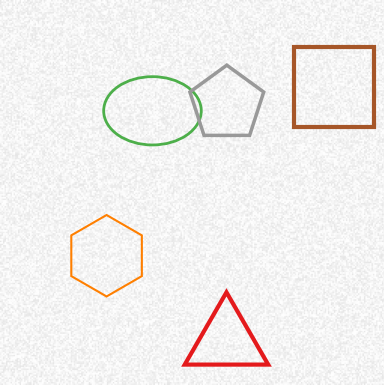[{"shape": "triangle", "thickness": 3, "radius": 0.63, "center": [0.588, 0.116]}, {"shape": "oval", "thickness": 2, "radius": 0.63, "center": [0.396, 0.712]}, {"shape": "hexagon", "thickness": 1.5, "radius": 0.53, "center": [0.277, 0.336]}, {"shape": "square", "thickness": 3, "radius": 0.52, "center": [0.867, 0.774]}, {"shape": "pentagon", "thickness": 2.5, "radius": 0.5, "center": [0.589, 0.73]}]